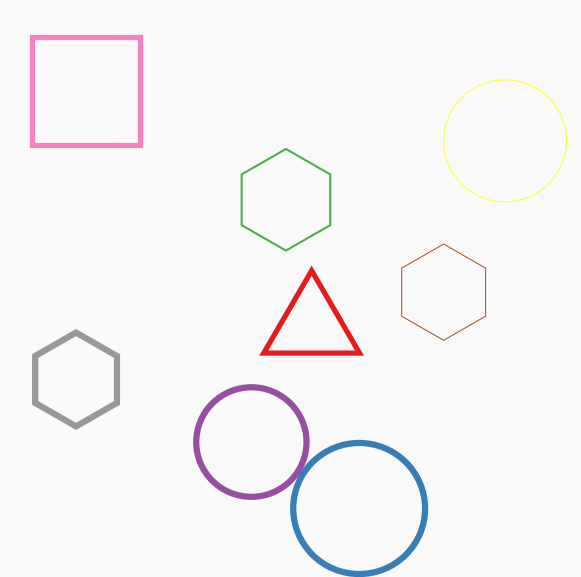[{"shape": "triangle", "thickness": 2.5, "radius": 0.48, "center": [0.536, 0.435]}, {"shape": "circle", "thickness": 3, "radius": 0.57, "center": [0.618, 0.119]}, {"shape": "hexagon", "thickness": 1, "radius": 0.44, "center": [0.492, 0.653]}, {"shape": "circle", "thickness": 3, "radius": 0.47, "center": [0.432, 0.234]}, {"shape": "circle", "thickness": 0.5, "radius": 0.53, "center": [0.869, 0.755]}, {"shape": "hexagon", "thickness": 0.5, "radius": 0.42, "center": [0.763, 0.493]}, {"shape": "square", "thickness": 2.5, "radius": 0.46, "center": [0.147, 0.842]}, {"shape": "hexagon", "thickness": 3, "radius": 0.41, "center": [0.131, 0.342]}]